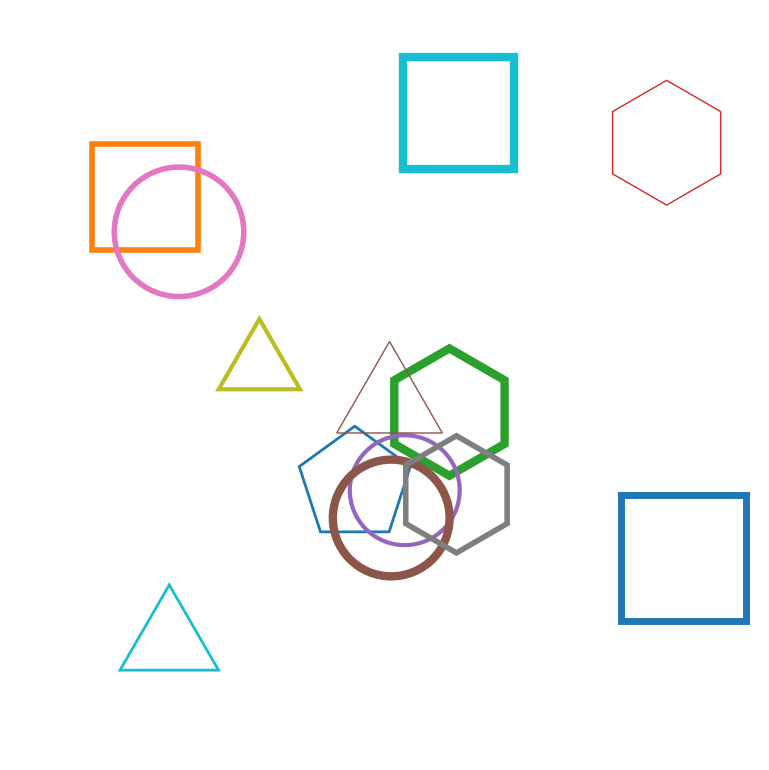[{"shape": "square", "thickness": 2.5, "radius": 0.41, "center": [0.888, 0.276]}, {"shape": "pentagon", "thickness": 1, "radius": 0.38, "center": [0.461, 0.371]}, {"shape": "square", "thickness": 2, "radius": 0.34, "center": [0.188, 0.744]}, {"shape": "hexagon", "thickness": 3, "radius": 0.41, "center": [0.584, 0.465]}, {"shape": "hexagon", "thickness": 0.5, "radius": 0.4, "center": [0.866, 0.815]}, {"shape": "circle", "thickness": 1.5, "radius": 0.36, "center": [0.526, 0.363]}, {"shape": "triangle", "thickness": 0.5, "radius": 0.4, "center": [0.506, 0.477]}, {"shape": "circle", "thickness": 3, "radius": 0.38, "center": [0.508, 0.327]}, {"shape": "circle", "thickness": 2, "radius": 0.42, "center": [0.233, 0.699]}, {"shape": "hexagon", "thickness": 2, "radius": 0.38, "center": [0.593, 0.358]}, {"shape": "triangle", "thickness": 1.5, "radius": 0.3, "center": [0.337, 0.525]}, {"shape": "triangle", "thickness": 1, "radius": 0.37, "center": [0.22, 0.167]}, {"shape": "square", "thickness": 3, "radius": 0.36, "center": [0.595, 0.854]}]